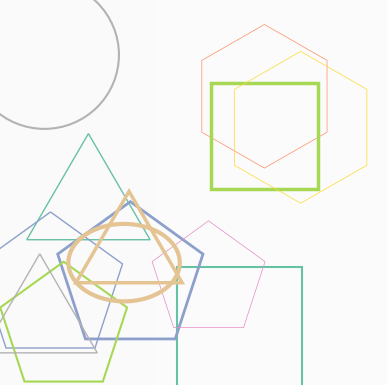[{"shape": "triangle", "thickness": 1, "radius": 0.92, "center": [0.228, 0.469]}, {"shape": "square", "thickness": 1.5, "radius": 0.81, "center": [0.617, 0.146]}, {"shape": "hexagon", "thickness": 0.5, "radius": 0.93, "center": [0.682, 0.75]}, {"shape": "pentagon", "thickness": 1, "radius": 0.98, "center": [0.13, 0.254]}, {"shape": "pentagon", "thickness": 2, "radius": 0.99, "center": [0.336, 0.279]}, {"shape": "pentagon", "thickness": 0.5, "radius": 0.77, "center": [0.538, 0.273]}, {"shape": "pentagon", "thickness": 1.5, "radius": 0.86, "center": [0.164, 0.148]}, {"shape": "square", "thickness": 2.5, "radius": 0.69, "center": [0.682, 0.647]}, {"shape": "hexagon", "thickness": 0.5, "radius": 0.99, "center": [0.776, 0.669]}, {"shape": "triangle", "thickness": 2.5, "radius": 0.79, "center": [0.333, 0.345]}, {"shape": "oval", "thickness": 3, "radius": 0.72, "center": [0.32, 0.318]}, {"shape": "circle", "thickness": 1.5, "radius": 0.96, "center": [0.115, 0.857]}, {"shape": "triangle", "thickness": 1, "radius": 0.86, "center": [0.103, 0.169]}]